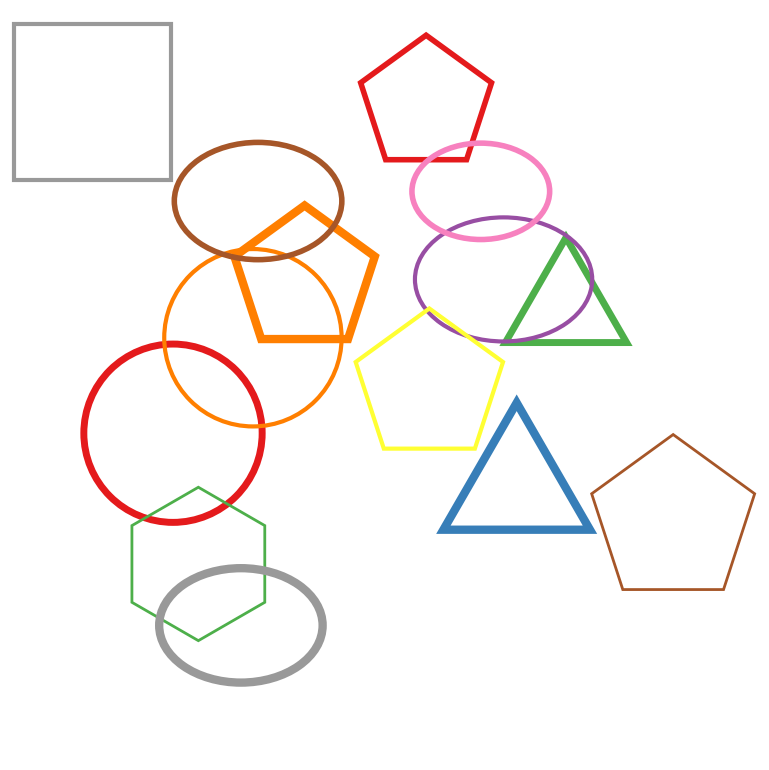[{"shape": "pentagon", "thickness": 2, "radius": 0.45, "center": [0.553, 0.865]}, {"shape": "circle", "thickness": 2.5, "radius": 0.58, "center": [0.225, 0.437]}, {"shape": "triangle", "thickness": 3, "radius": 0.55, "center": [0.671, 0.367]}, {"shape": "hexagon", "thickness": 1, "radius": 0.5, "center": [0.258, 0.268]}, {"shape": "triangle", "thickness": 2.5, "radius": 0.45, "center": [0.735, 0.601]}, {"shape": "oval", "thickness": 1.5, "radius": 0.58, "center": [0.654, 0.637]}, {"shape": "pentagon", "thickness": 3, "radius": 0.48, "center": [0.396, 0.637]}, {"shape": "circle", "thickness": 1.5, "radius": 0.58, "center": [0.328, 0.561]}, {"shape": "pentagon", "thickness": 1.5, "radius": 0.5, "center": [0.558, 0.499]}, {"shape": "oval", "thickness": 2, "radius": 0.54, "center": [0.335, 0.739]}, {"shape": "pentagon", "thickness": 1, "radius": 0.56, "center": [0.874, 0.324]}, {"shape": "oval", "thickness": 2, "radius": 0.45, "center": [0.624, 0.752]}, {"shape": "oval", "thickness": 3, "radius": 0.53, "center": [0.313, 0.188]}, {"shape": "square", "thickness": 1.5, "radius": 0.51, "center": [0.12, 0.867]}]